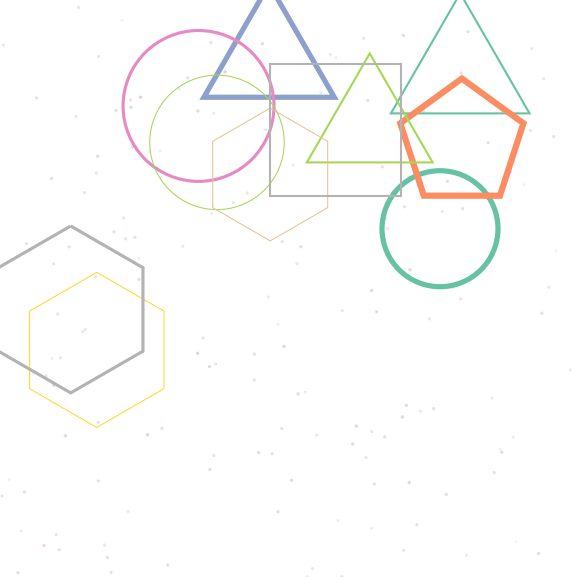[{"shape": "circle", "thickness": 2.5, "radius": 0.5, "center": [0.762, 0.603]}, {"shape": "triangle", "thickness": 1, "radius": 0.69, "center": [0.797, 0.872]}, {"shape": "pentagon", "thickness": 3, "radius": 0.56, "center": [0.8, 0.751]}, {"shape": "triangle", "thickness": 2.5, "radius": 0.65, "center": [0.466, 0.896]}, {"shape": "circle", "thickness": 1.5, "radius": 0.65, "center": [0.344, 0.816]}, {"shape": "circle", "thickness": 0.5, "radius": 0.58, "center": [0.376, 0.753]}, {"shape": "triangle", "thickness": 1, "radius": 0.63, "center": [0.64, 0.781]}, {"shape": "hexagon", "thickness": 0.5, "radius": 0.67, "center": [0.168, 0.393]}, {"shape": "hexagon", "thickness": 0.5, "radius": 0.57, "center": [0.468, 0.697]}, {"shape": "hexagon", "thickness": 1.5, "radius": 0.72, "center": [0.122, 0.463]}, {"shape": "square", "thickness": 1, "radius": 0.57, "center": [0.581, 0.774]}]